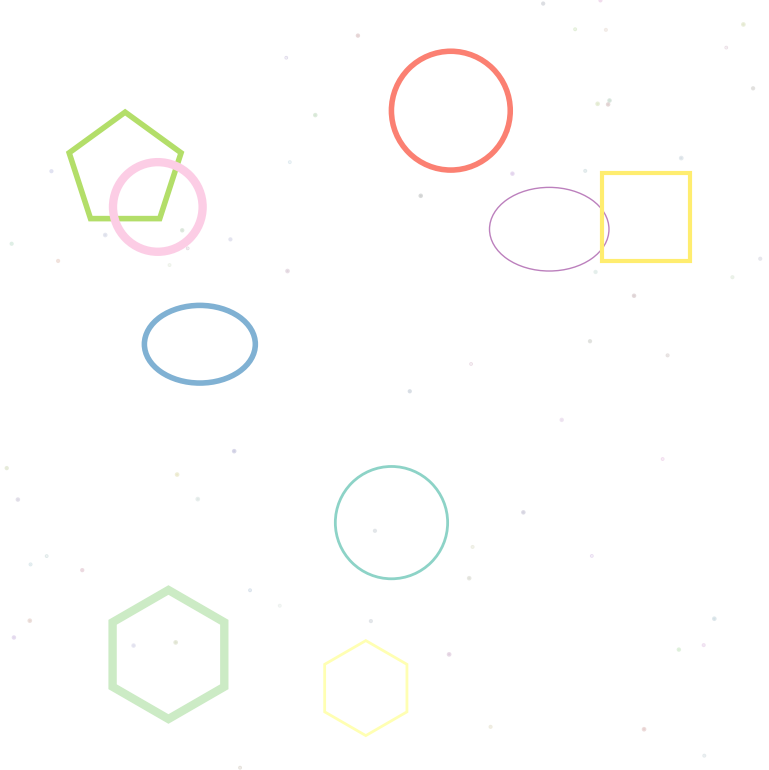[{"shape": "circle", "thickness": 1, "radius": 0.36, "center": [0.508, 0.321]}, {"shape": "hexagon", "thickness": 1, "radius": 0.31, "center": [0.475, 0.106]}, {"shape": "circle", "thickness": 2, "radius": 0.39, "center": [0.586, 0.856]}, {"shape": "oval", "thickness": 2, "radius": 0.36, "center": [0.26, 0.553]}, {"shape": "pentagon", "thickness": 2, "radius": 0.38, "center": [0.162, 0.778]}, {"shape": "circle", "thickness": 3, "radius": 0.29, "center": [0.205, 0.731]}, {"shape": "oval", "thickness": 0.5, "radius": 0.39, "center": [0.713, 0.702]}, {"shape": "hexagon", "thickness": 3, "radius": 0.42, "center": [0.219, 0.15]}, {"shape": "square", "thickness": 1.5, "radius": 0.29, "center": [0.84, 0.718]}]